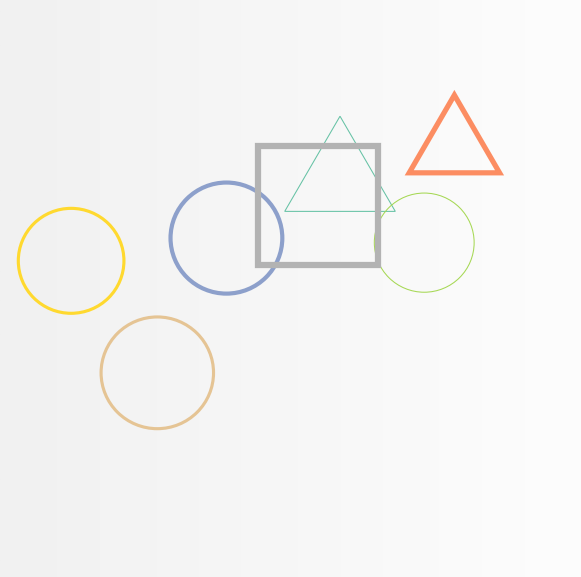[{"shape": "triangle", "thickness": 0.5, "radius": 0.55, "center": [0.585, 0.688]}, {"shape": "triangle", "thickness": 2.5, "radius": 0.45, "center": [0.782, 0.745]}, {"shape": "circle", "thickness": 2, "radius": 0.48, "center": [0.39, 0.587]}, {"shape": "circle", "thickness": 0.5, "radius": 0.43, "center": [0.73, 0.579]}, {"shape": "circle", "thickness": 1.5, "radius": 0.45, "center": [0.122, 0.547]}, {"shape": "circle", "thickness": 1.5, "radius": 0.48, "center": [0.271, 0.354]}, {"shape": "square", "thickness": 3, "radius": 0.52, "center": [0.547, 0.643]}]